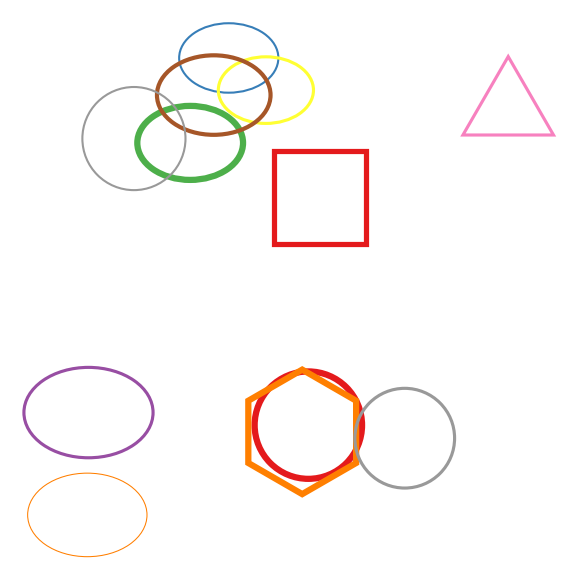[{"shape": "square", "thickness": 2.5, "radius": 0.4, "center": [0.554, 0.657]}, {"shape": "circle", "thickness": 3, "radius": 0.46, "center": [0.534, 0.263]}, {"shape": "oval", "thickness": 1, "radius": 0.43, "center": [0.396, 0.899]}, {"shape": "oval", "thickness": 3, "radius": 0.46, "center": [0.329, 0.752]}, {"shape": "oval", "thickness": 1.5, "radius": 0.56, "center": [0.153, 0.285]}, {"shape": "oval", "thickness": 0.5, "radius": 0.52, "center": [0.151, 0.108]}, {"shape": "hexagon", "thickness": 3, "radius": 0.54, "center": [0.523, 0.251]}, {"shape": "oval", "thickness": 1.5, "radius": 0.41, "center": [0.46, 0.843]}, {"shape": "oval", "thickness": 2, "radius": 0.49, "center": [0.37, 0.835]}, {"shape": "triangle", "thickness": 1.5, "radius": 0.45, "center": [0.88, 0.811]}, {"shape": "circle", "thickness": 1, "radius": 0.45, "center": [0.232, 0.759]}, {"shape": "circle", "thickness": 1.5, "radius": 0.43, "center": [0.701, 0.24]}]